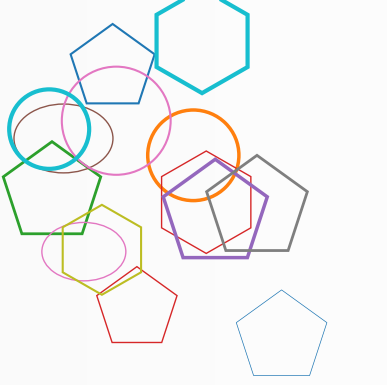[{"shape": "pentagon", "thickness": 1.5, "radius": 0.57, "center": [0.291, 0.824]}, {"shape": "pentagon", "thickness": 0.5, "radius": 0.61, "center": [0.727, 0.124]}, {"shape": "circle", "thickness": 2.5, "radius": 0.59, "center": [0.499, 0.597]}, {"shape": "pentagon", "thickness": 2, "radius": 0.66, "center": [0.134, 0.5]}, {"shape": "hexagon", "thickness": 1, "radius": 0.66, "center": [0.532, 0.475]}, {"shape": "pentagon", "thickness": 1, "radius": 0.54, "center": [0.353, 0.199]}, {"shape": "pentagon", "thickness": 2.5, "radius": 0.71, "center": [0.555, 0.445]}, {"shape": "oval", "thickness": 1, "radius": 0.64, "center": [0.164, 0.64]}, {"shape": "oval", "thickness": 1, "radius": 0.54, "center": [0.216, 0.346]}, {"shape": "circle", "thickness": 1.5, "radius": 0.7, "center": [0.3, 0.686]}, {"shape": "pentagon", "thickness": 2, "radius": 0.68, "center": [0.663, 0.46]}, {"shape": "hexagon", "thickness": 1.5, "radius": 0.58, "center": [0.263, 0.351]}, {"shape": "circle", "thickness": 3, "radius": 0.52, "center": [0.127, 0.665]}, {"shape": "hexagon", "thickness": 3, "radius": 0.68, "center": [0.521, 0.894]}]